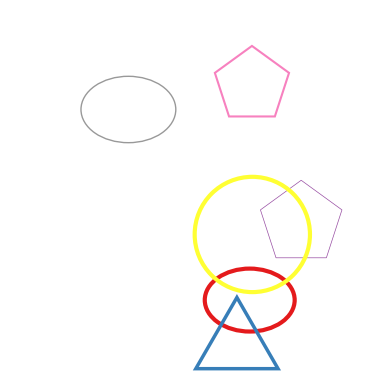[{"shape": "oval", "thickness": 3, "radius": 0.58, "center": [0.649, 0.221]}, {"shape": "triangle", "thickness": 2.5, "radius": 0.62, "center": [0.615, 0.104]}, {"shape": "pentagon", "thickness": 0.5, "radius": 0.56, "center": [0.782, 0.42]}, {"shape": "circle", "thickness": 3, "radius": 0.75, "center": [0.655, 0.391]}, {"shape": "pentagon", "thickness": 1.5, "radius": 0.51, "center": [0.654, 0.779]}, {"shape": "oval", "thickness": 1, "radius": 0.62, "center": [0.333, 0.716]}]